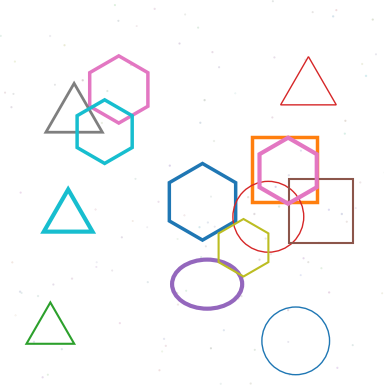[{"shape": "circle", "thickness": 1, "radius": 0.44, "center": [0.768, 0.115]}, {"shape": "hexagon", "thickness": 2.5, "radius": 0.5, "center": [0.526, 0.476]}, {"shape": "square", "thickness": 2.5, "radius": 0.42, "center": [0.739, 0.56]}, {"shape": "triangle", "thickness": 1.5, "radius": 0.36, "center": [0.131, 0.143]}, {"shape": "triangle", "thickness": 1, "radius": 0.42, "center": [0.801, 0.769]}, {"shape": "circle", "thickness": 1, "radius": 0.46, "center": [0.697, 0.437]}, {"shape": "oval", "thickness": 3, "radius": 0.46, "center": [0.538, 0.262]}, {"shape": "square", "thickness": 1.5, "radius": 0.41, "center": [0.834, 0.452]}, {"shape": "hexagon", "thickness": 3, "radius": 0.43, "center": [0.748, 0.557]}, {"shape": "hexagon", "thickness": 2.5, "radius": 0.44, "center": [0.309, 0.768]}, {"shape": "triangle", "thickness": 2, "radius": 0.42, "center": [0.193, 0.699]}, {"shape": "hexagon", "thickness": 1.5, "radius": 0.37, "center": [0.632, 0.356]}, {"shape": "hexagon", "thickness": 2.5, "radius": 0.41, "center": [0.272, 0.658]}, {"shape": "triangle", "thickness": 3, "radius": 0.37, "center": [0.177, 0.435]}]